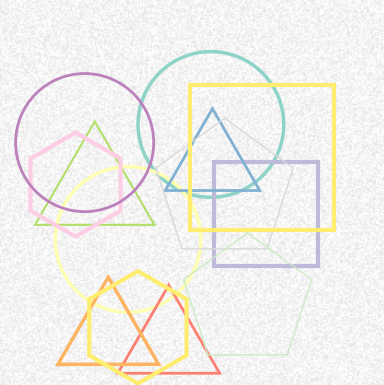[{"shape": "circle", "thickness": 2.5, "radius": 0.95, "center": [0.548, 0.677]}, {"shape": "circle", "thickness": 2.5, "radius": 0.95, "center": [0.333, 0.378]}, {"shape": "square", "thickness": 3, "radius": 0.68, "center": [0.691, 0.444]}, {"shape": "triangle", "thickness": 2, "radius": 0.76, "center": [0.438, 0.107]}, {"shape": "triangle", "thickness": 2, "radius": 0.71, "center": [0.552, 0.576]}, {"shape": "triangle", "thickness": 2.5, "radius": 0.75, "center": [0.281, 0.129]}, {"shape": "triangle", "thickness": 1.5, "radius": 0.89, "center": [0.246, 0.505]}, {"shape": "hexagon", "thickness": 3, "radius": 0.68, "center": [0.196, 0.521]}, {"shape": "pentagon", "thickness": 1, "radius": 0.94, "center": [0.583, 0.505]}, {"shape": "circle", "thickness": 2, "radius": 0.9, "center": [0.22, 0.63]}, {"shape": "pentagon", "thickness": 1, "radius": 0.87, "center": [0.643, 0.22]}, {"shape": "square", "thickness": 3, "radius": 0.94, "center": [0.681, 0.591]}, {"shape": "hexagon", "thickness": 3, "radius": 0.73, "center": [0.358, 0.15]}]